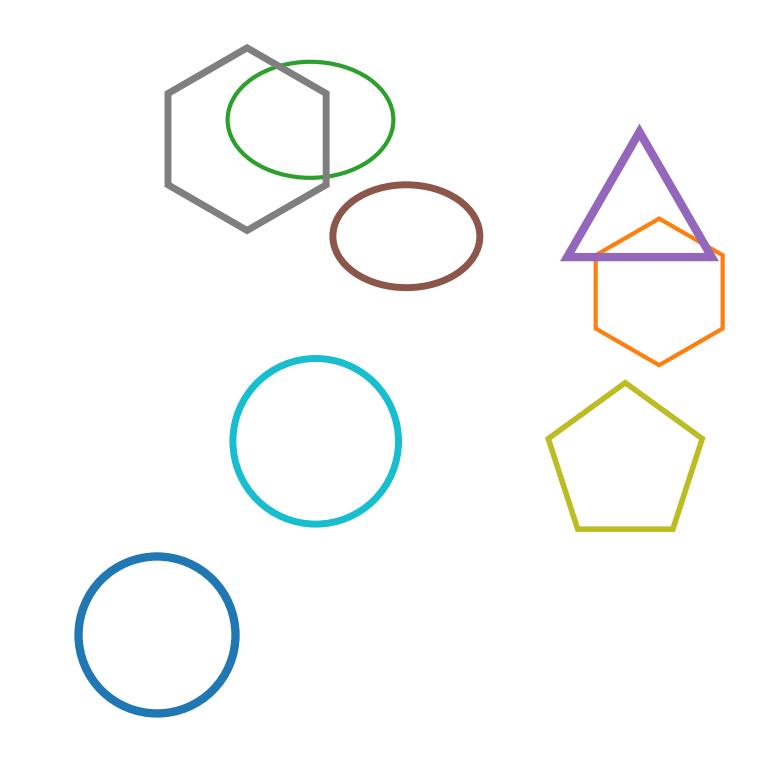[{"shape": "circle", "thickness": 3, "radius": 0.51, "center": [0.204, 0.175]}, {"shape": "hexagon", "thickness": 1.5, "radius": 0.48, "center": [0.856, 0.621]}, {"shape": "oval", "thickness": 1.5, "radius": 0.54, "center": [0.403, 0.844]}, {"shape": "triangle", "thickness": 3, "radius": 0.54, "center": [0.83, 0.72]}, {"shape": "oval", "thickness": 2.5, "radius": 0.48, "center": [0.528, 0.693]}, {"shape": "hexagon", "thickness": 2.5, "radius": 0.59, "center": [0.321, 0.819]}, {"shape": "pentagon", "thickness": 2, "radius": 0.53, "center": [0.812, 0.398]}, {"shape": "circle", "thickness": 2.5, "radius": 0.54, "center": [0.41, 0.427]}]